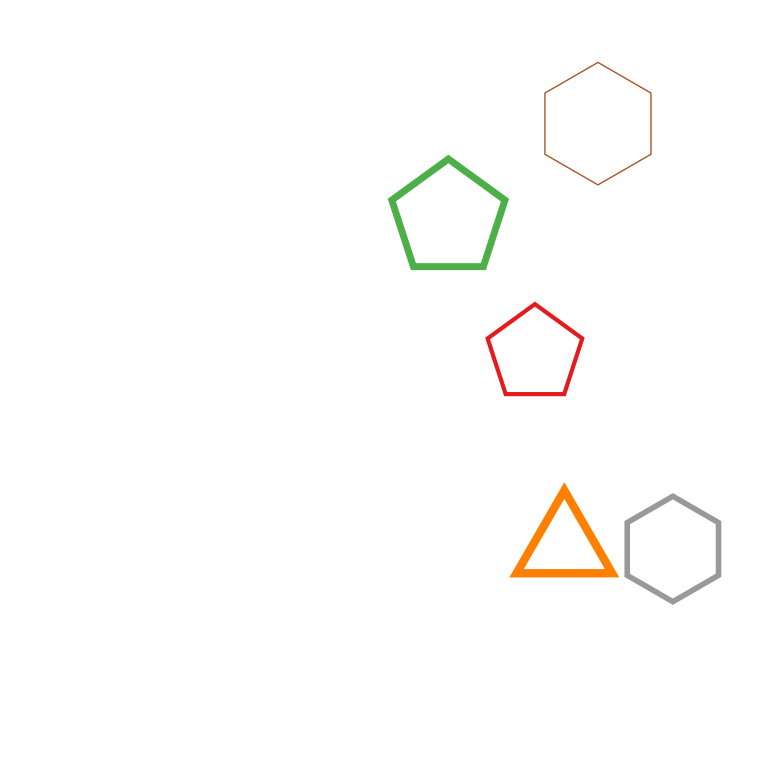[{"shape": "pentagon", "thickness": 1.5, "radius": 0.32, "center": [0.695, 0.54]}, {"shape": "pentagon", "thickness": 2.5, "radius": 0.39, "center": [0.582, 0.716]}, {"shape": "triangle", "thickness": 3, "radius": 0.36, "center": [0.733, 0.291]}, {"shape": "hexagon", "thickness": 0.5, "radius": 0.4, "center": [0.777, 0.839]}, {"shape": "hexagon", "thickness": 2, "radius": 0.34, "center": [0.874, 0.287]}]